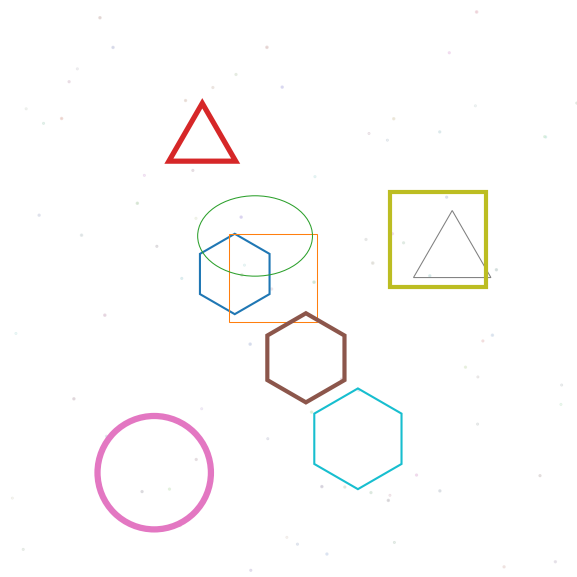[{"shape": "hexagon", "thickness": 1, "radius": 0.35, "center": [0.406, 0.525]}, {"shape": "square", "thickness": 0.5, "radius": 0.38, "center": [0.473, 0.518]}, {"shape": "oval", "thickness": 0.5, "radius": 0.5, "center": [0.442, 0.591]}, {"shape": "triangle", "thickness": 2.5, "radius": 0.33, "center": [0.35, 0.753]}, {"shape": "hexagon", "thickness": 2, "radius": 0.39, "center": [0.53, 0.38]}, {"shape": "circle", "thickness": 3, "radius": 0.49, "center": [0.267, 0.181]}, {"shape": "triangle", "thickness": 0.5, "radius": 0.39, "center": [0.783, 0.557]}, {"shape": "square", "thickness": 2, "radius": 0.42, "center": [0.758, 0.584]}, {"shape": "hexagon", "thickness": 1, "radius": 0.44, "center": [0.62, 0.239]}]